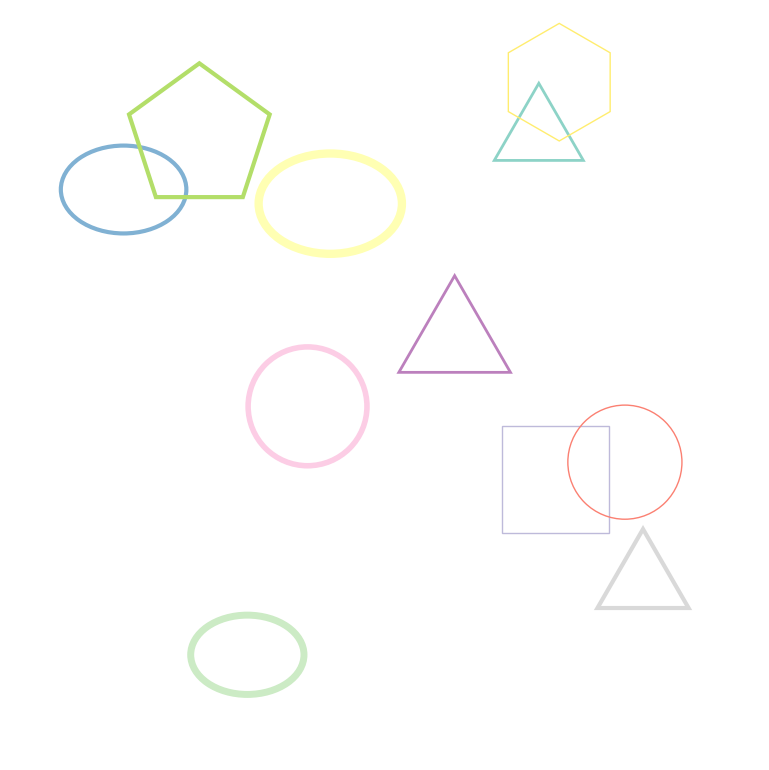[{"shape": "triangle", "thickness": 1, "radius": 0.33, "center": [0.7, 0.825]}, {"shape": "oval", "thickness": 3, "radius": 0.47, "center": [0.429, 0.736]}, {"shape": "square", "thickness": 0.5, "radius": 0.35, "center": [0.722, 0.377]}, {"shape": "circle", "thickness": 0.5, "radius": 0.37, "center": [0.812, 0.4]}, {"shape": "oval", "thickness": 1.5, "radius": 0.41, "center": [0.161, 0.754]}, {"shape": "pentagon", "thickness": 1.5, "radius": 0.48, "center": [0.259, 0.822]}, {"shape": "circle", "thickness": 2, "radius": 0.39, "center": [0.399, 0.472]}, {"shape": "triangle", "thickness": 1.5, "radius": 0.34, "center": [0.835, 0.245]}, {"shape": "triangle", "thickness": 1, "radius": 0.42, "center": [0.59, 0.558]}, {"shape": "oval", "thickness": 2.5, "radius": 0.37, "center": [0.321, 0.15]}, {"shape": "hexagon", "thickness": 0.5, "radius": 0.38, "center": [0.726, 0.893]}]